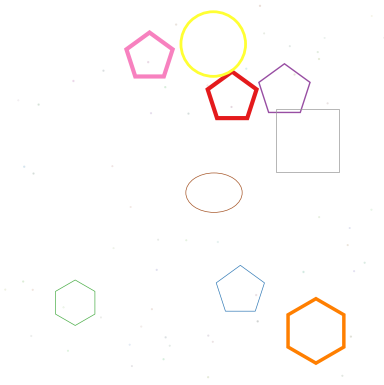[{"shape": "pentagon", "thickness": 3, "radius": 0.33, "center": [0.603, 0.747]}, {"shape": "pentagon", "thickness": 0.5, "radius": 0.33, "center": [0.624, 0.245]}, {"shape": "hexagon", "thickness": 0.5, "radius": 0.3, "center": [0.195, 0.214]}, {"shape": "pentagon", "thickness": 1, "radius": 0.35, "center": [0.739, 0.764]}, {"shape": "hexagon", "thickness": 2.5, "radius": 0.42, "center": [0.821, 0.14]}, {"shape": "circle", "thickness": 2, "radius": 0.42, "center": [0.554, 0.886]}, {"shape": "oval", "thickness": 0.5, "radius": 0.37, "center": [0.556, 0.5]}, {"shape": "pentagon", "thickness": 3, "radius": 0.32, "center": [0.388, 0.852]}, {"shape": "square", "thickness": 0.5, "radius": 0.41, "center": [0.799, 0.634]}]